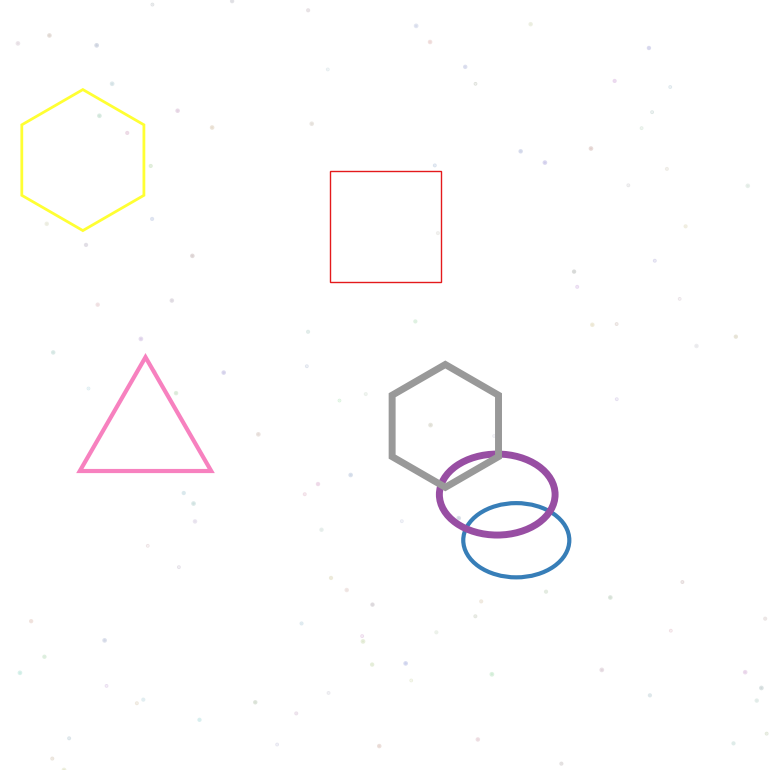[{"shape": "square", "thickness": 0.5, "radius": 0.36, "center": [0.501, 0.706]}, {"shape": "oval", "thickness": 1.5, "radius": 0.34, "center": [0.671, 0.298]}, {"shape": "oval", "thickness": 2.5, "radius": 0.38, "center": [0.646, 0.358]}, {"shape": "hexagon", "thickness": 1, "radius": 0.46, "center": [0.108, 0.792]}, {"shape": "triangle", "thickness": 1.5, "radius": 0.49, "center": [0.189, 0.438]}, {"shape": "hexagon", "thickness": 2.5, "radius": 0.4, "center": [0.578, 0.447]}]